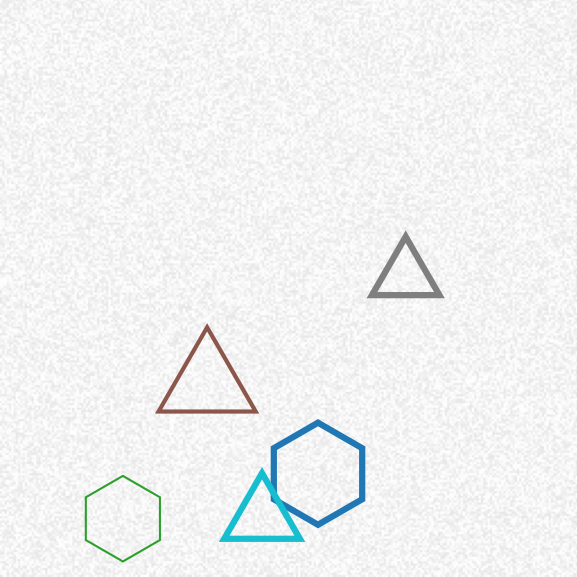[{"shape": "hexagon", "thickness": 3, "radius": 0.44, "center": [0.551, 0.179]}, {"shape": "hexagon", "thickness": 1, "radius": 0.37, "center": [0.213, 0.101]}, {"shape": "triangle", "thickness": 2, "radius": 0.49, "center": [0.359, 0.335]}, {"shape": "triangle", "thickness": 3, "radius": 0.34, "center": [0.702, 0.522]}, {"shape": "triangle", "thickness": 3, "radius": 0.38, "center": [0.454, 0.104]}]